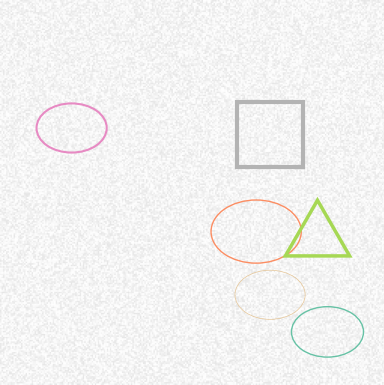[{"shape": "oval", "thickness": 1, "radius": 0.47, "center": [0.851, 0.138]}, {"shape": "oval", "thickness": 1, "radius": 0.59, "center": [0.665, 0.399]}, {"shape": "oval", "thickness": 1.5, "radius": 0.46, "center": [0.186, 0.668]}, {"shape": "triangle", "thickness": 2.5, "radius": 0.48, "center": [0.825, 0.383]}, {"shape": "oval", "thickness": 0.5, "radius": 0.46, "center": [0.701, 0.234]}, {"shape": "square", "thickness": 3, "radius": 0.42, "center": [0.701, 0.651]}]